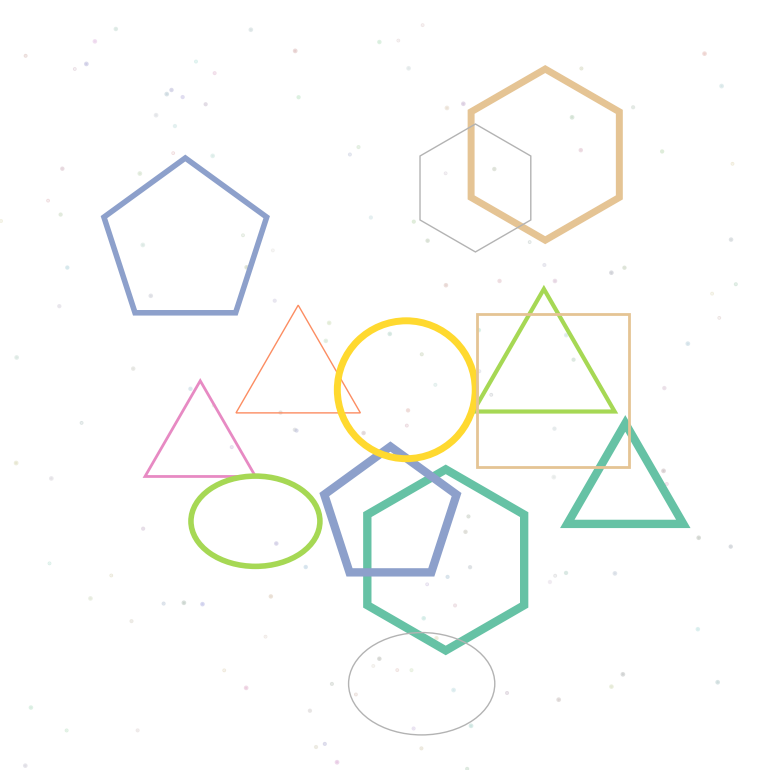[{"shape": "hexagon", "thickness": 3, "radius": 0.59, "center": [0.579, 0.273]}, {"shape": "triangle", "thickness": 3, "radius": 0.43, "center": [0.812, 0.363]}, {"shape": "triangle", "thickness": 0.5, "radius": 0.47, "center": [0.387, 0.51]}, {"shape": "pentagon", "thickness": 2, "radius": 0.56, "center": [0.241, 0.684]}, {"shape": "pentagon", "thickness": 3, "radius": 0.45, "center": [0.507, 0.33]}, {"shape": "triangle", "thickness": 1, "radius": 0.41, "center": [0.26, 0.423]}, {"shape": "oval", "thickness": 2, "radius": 0.42, "center": [0.332, 0.323]}, {"shape": "triangle", "thickness": 1.5, "radius": 0.53, "center": [0.706, 0.519]}, {"shape": "circle", "thickness": 2.5, "radius": 0.45, "center": [0.528, 0.494]}, {"shape": "hexagon", "thickness": 2.5, "radius": 0.56, "center": [0.708, 0.799]}, {"shape": "square", "thickness": 1, "radius": 0.5, "center": [0.718, 0.493]}, {"shape": "hexagon", "thickness": 0.5, "radius": 0.42, "center": [0.617, 0.756]}, {"shape": "oval", "thickness": 0.5, "radius": 0.47, "center": [0.548, 0.112]}]